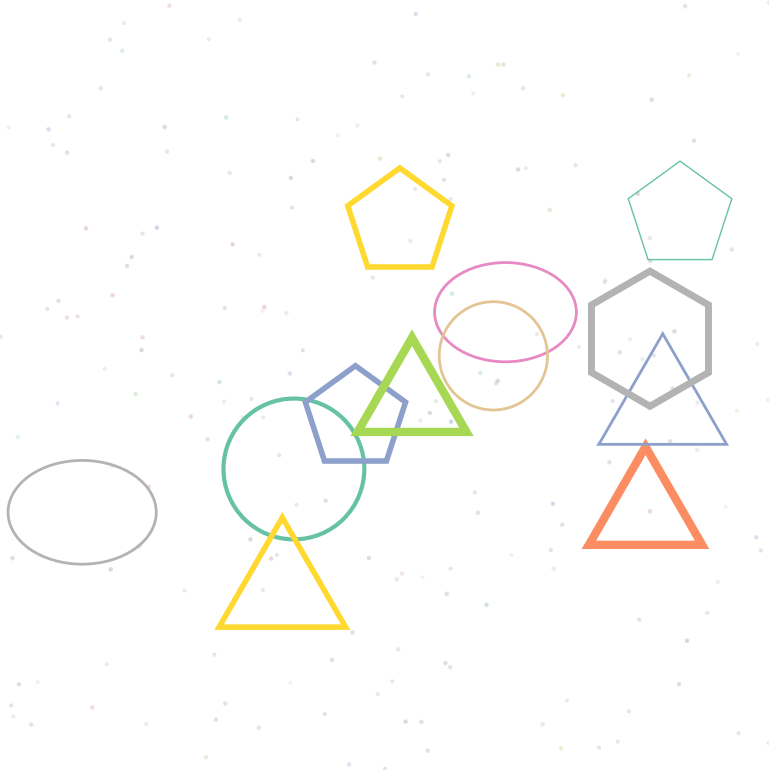[{"shape": "circle", "thickness": 1.5, "radius": 0.46, "center": [0.382, 0.391]}, {"shape": "pentagon", "thickness": 0.5, "radius": 0.35, "center": [0.883, 0.72]}, {"shape": "triangle", "thickness": 3, "radius": 0.42, "center": [0.838, 0.335]}, {"shape": "pentagon", "thickness": 2, "radius": 0.34, "center": [0.462, 0.457]}, {"shape": "triangle", "thickness": 1, "radius": 0.48, "center": [0.861, 0.471]}, {"shape": "oval", "thickness": 1, "radius": 0.46, "center": [0.656, 0.595]}, {"shape": "triangle", "thickness": 3, "radius": 0.41, "center": [0.535, 0.48]}, {"shape": "pentagon", "thickness": 2, "radius": 0.36, "center": [0.519, 0.711]}, {"shape": "triangle", "thickness": 2, "radius": 0.47, "center": [0.367, 0.233]}, {"shape": "circle", "thickness": 1, "radius": 0.35, "center": [0.641, 0.538]}, {"shape": "hexagon", "thickness": 2.5, "radius": 0.44, "center": [0.844, 0.56]}, {"shape": "oval", "thickness": 1, "radius": 0.48, "center": [0.107, 0.335]}]